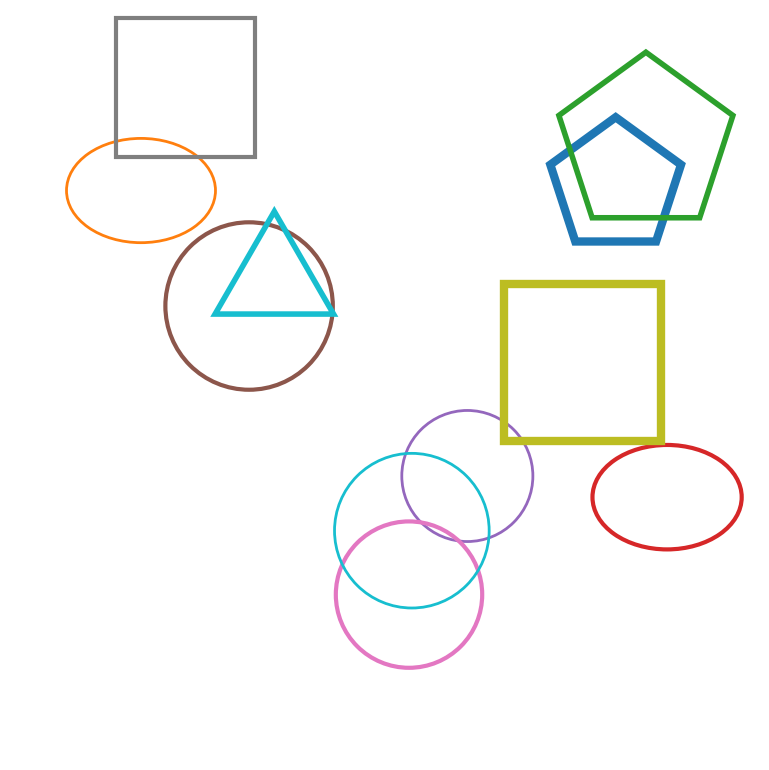[{"shape": "pentagon", "thickness": 3, "radius": 0.45, "center": [0.8, 0.759]}, {"shape": "oval", "thickness": 1, "radius": 0.48, "center": [0.183, 0.753]}, {"shape": "pentagon", "thickness": 2, "radius": 0.59, "center": [0.839, 0.813]}, {"shape": "oval", "thickness": 1.5, "radius": 0.48, "center": [0.866, 0.354]}, {"shape": "circle", "thickness": 1, "radius": 0.43, "center": [0.607, 0.382]}, {"shape": "circle", "thickness": 1.5, "radius": 0.54, "center": [0.324, 0.603]}, {"shape": "circle", "thickness": 1.5, "radius": 0.48, "center": [0.531, 0.228]}, {"shape": "square", "thickness": 1.5, "radius": 0.45, "center": [0.241, 0.887]}, {"shape": "square", "thickness": 3, "radius": 0.51, "center": [0.757, 0.529]}, {"shape": "circle", "thickness": 1, "radius": 0.5, "center": [0.535, 0.311]}, {"shape": "triangle", "thickness": 2, "radius": 0.44, "center": [0.356, 0.637]}]